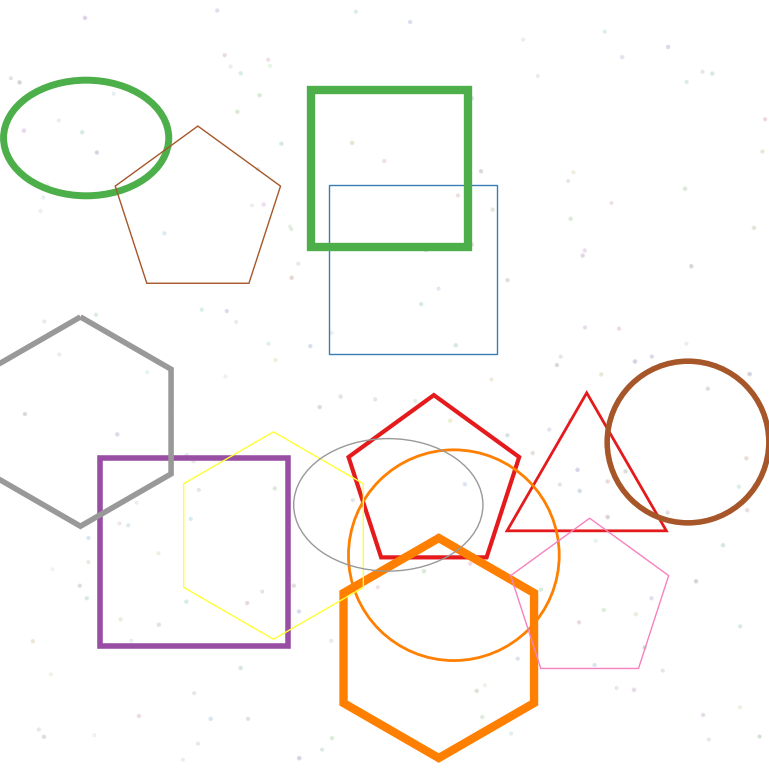[{"shape": "pentagon", "thickness": 1.5, "radius": 0.58, "center": [0.563, 0.37]}, {"shape": "triangle", "thickness": 1, "radius": 0.6, "center": [0.762, 0.37]}, {"shape": "square", "thickness": 0.5, "radius": 0.55, "center": [0.536, 0.65]}, {"shape": "oval", "thickness": 2.5, "radius": 0.54, "center": [0.112, 0.821]}, {"shape": "square", "thickness": 3, "radius": 0.51, "center": [0.506, 0.782]}, {"shape": "square", "thickness": 2, "radius": 0.61, "center": [0.252, 0.283]}, {"shape": "circle", "thickness": 1, "radius": 0.68, "center": [0.589, 0.279]}, {"shape": "hexagon", "thickness": 3, "radius": 0.71, "center": [0.57, 0.158]}, {"shape": "hexagon", "thickness": 0.5, "radius": 0.67, "center": [0.355, 0.304]}, {"shape": "pentagon", "thickness": 0.5, "radius": 0.56, "center": [0.257, 0.723]}, {"shape": "circle", "thickness": 2, "radius": 0.52, "center": [0.894, 0.426]}, {"shape": "pentagon", "thickness": 0.5, "radius": 0.54, "center": [0.766, 0.219]}, {"shape": "hexagon", "thickness": 2, "radius": 0.68, "center": [0.104, 0.453]}, {"shape": "oval", "thickness": 0.5, "radius": 0.61, "center": [0.504, 0.344]}]